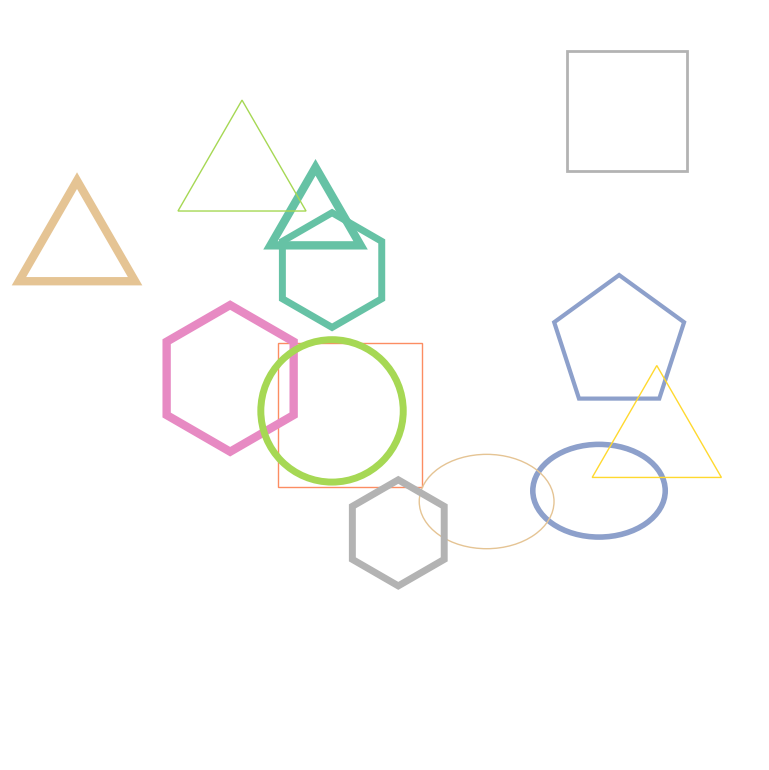[{"shape": "triangle", "thickness": 3, "radius": 0.34, "center": [0.41, 0.715]}, {"shape": "hexagon", "thickness": 2.5, "radius": 0.37, "center": [0.431, 0.649]}, {"shape": "square", "thickness": 0.5, "radius": 0.47, "center": [0.455, 0.462]}, {"shape": "oval", "thickness": 2, "radius": 0.43, "center": [0.778, 0.363]}, {"shape": "pentagon", "thickness": 1.5, "radius": 0.44, "center": [0.804, 0.554]}, {"shape": "hexagon", "thickness": 3, "radius": 0.48, "center": [0.299, 0.509]}, {"shape": "circle", "thickness": 2.5, "radius": 0.46, "center": [0.431, 0.466]}, {"shape": "triangle", "thickness": 0.5, "radius": 0.48, "center": [0.314, 0.774]}, {"shape": "triangle", "thickness": 0.5, "radius": 0.48, "center": [0.853, 0.428]}, {"shape": "triangle", "thickness": 3, "radius": 0.44, "center": [0.1, 0.678]}, {"shape": "oval", "thickness": 0.5, "radius": 0.44, "center": [0.632, 0.349]}, {"shape": "hexagon", "thickness": 2.5, "radius": 0.34, "center": [0.517, 0.308]}, {"shape": "square", "thickness": 1, "radius": 0.39, "center": [0.814, 0.856]}]